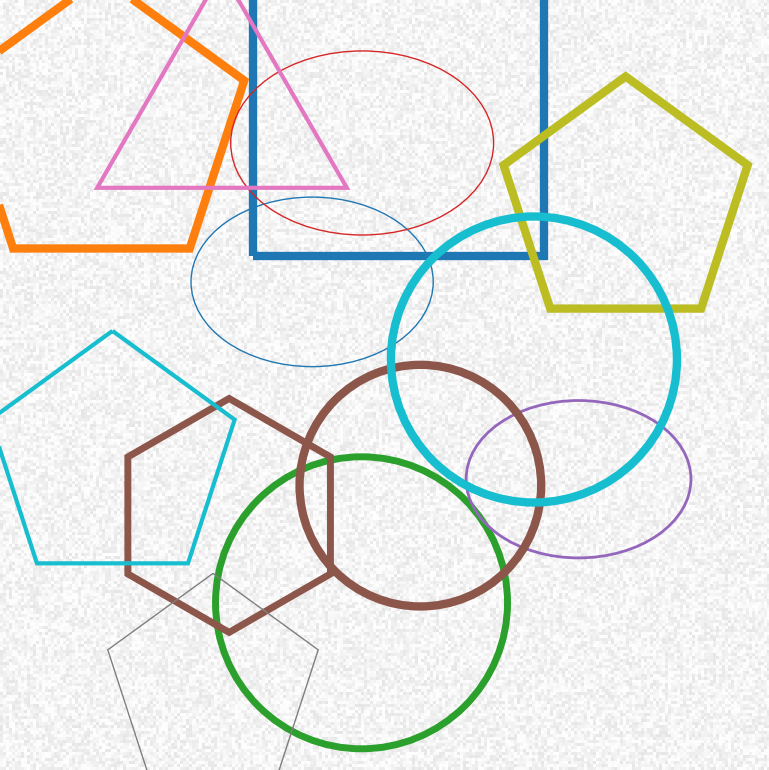[{"shape": "square", "thickness": 3, "radius": 0.95, "center": [0.518, 0.857]}, {"shape": "oval", "thickness": 0.5, "radius": 0.79, "center": [0.405, 0.634]}, {"shape": "pentagon", "thickness": 3, "radius": 0.98, "center": [0.132, 0.835]}, {"shape": "circle", "thickness": 2.5, "radius": 0.95, "center": [0.47, 0.217]}, {"shape": "oval", "thickness": 0.5, "radius": 0.85, "center": [0.47, 0.814]}, {"shape": "oval", "thickness": 1, "radius": 0.73, "center": [0.751, 0.378]}, {"shape": "circle", "thickness": 3, "radius": 0.78, "center": [0.546, 0.369]}, {"shape": "hexagon", "thickness": 2.5, "radius": 0.76, "center": [0.298, 0.331]}, {"shape": "triangle", "thickness": 1.5, "radius": 0.94, "center": [0.288, 0.85]}, {"shape": "pentagon", "thickness": 0.5, "radius": 0.72, "center": [0.277, 0.112]}, {"shape": "pentagon", "thickness": 3, "radius": 0.83, "center": [0.813, 0.734]}, {"shape": "pentagon", "thickness": 1.5, "radius": 0.83, "center": [0.146, 0.403]}, {"shape": "circle", "thickness": 3, "radius": 0.93, "center": [0.693, 0.533]}]